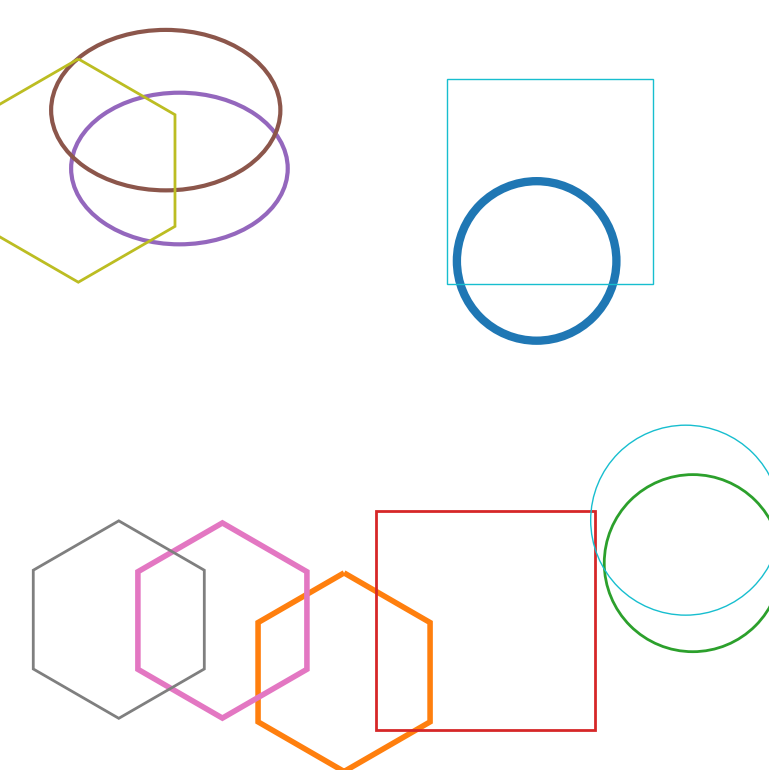[{"shape": "circle", "thickness": 3, "radius": 0.52, "center": [0.697, 0.661]}, {"shape": "hexagon", "thickness": 2, "radius": 0.64, "center": [0.447, 0.127]}, {"shape": "circle", "thickness": 1, "radius": 0.57, "center": [0.9, 0.269]}, {"shape": "square", "thickness": 1, "radius": 0.71, "center": [0.631, 0.194]}, {"shape": "oval", "thickness": 1.5, "radius": 0.7, "center": [0.233, 0.781]}, {"shape": "oval", "thickness": 1.5, "radius": 0.74, "center": [0.215, 0.857]}, {"shape": "hexagon", "thickness": 2, "radius": 0.63, "center": [0.289, 0.194]}, {"shape": "hexagon", "thickness": 1, "radius": 0.64, "center": [0.154, 0.195]}, {"shape": "hexagon", "thickness": 1, "radius": 0.72, "center": [0.102, 0.779]}, {"shape": "square", "thickness": 0.5, "radius": 0.67, "center": [0.715, 0.764]}, {"shape": "circle", "thickness": 0.5, "radius": 0.62, "center": [0.89, 0.324]}]